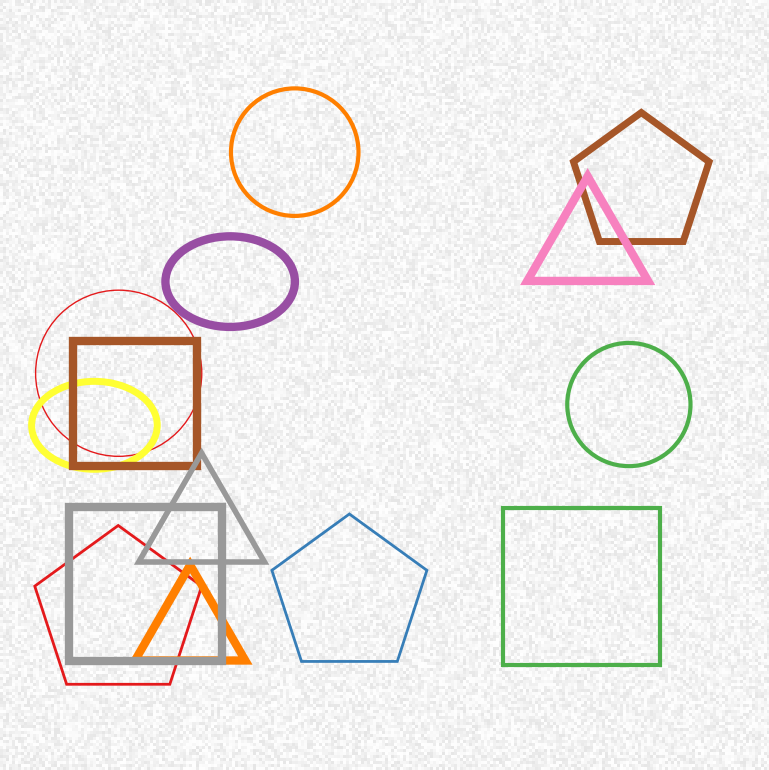[{"shape": "pentagon", "thickness": 1, "radius": 0.57, "center": [0.154, 0.204]}, {"shape": "circle", "thickness": 0.5, "radius": 0.54, "center": [0.154, 0.515]}, {"shape": "pentagon", "thickness": 1, "radius": 0.53, "center": [0.454, 0.227]}, {"shape": "circle", "thickness": 1.5, "radius": 0.4, "center": [0.817, 0.475]}, {"shape": "square", "thickness": 1.5, "radius": 0.51, "center": [0.755, 0.239]}, {"shape": "oval", "thickness": 3, "radius": 0.42, "center": [0.299, 0.634]}, {"shape": "circle", "thickness": 1.5, "radius": 0.41, "center": [0.383, 0.802]}, {"shape": "triangle", "thickness": 3, "radius": 0.41, "center": [0.247, 0.184]}, {"shape": "oval", "thickness": 2.5, "radius": 0.41, "center": [0.123, 0.448]}, {"shape": "pentagon", "thickness": 2.5, "radius": 0.46, "center": [0.833, 0.761]}, {"shape": "square", "thickness": 3, "radius": 0.4, "center": [0.175, 0.476]}, {"shape": "triangle", "thickness": 3, "radius": 0.45, "center": [0.763, 0.68]}, {"shape": "square", "thickness": 3, "radius": 0.5, "center": [0.189, 0.242]}, {"shape": "triangle", "thickness": 2, "radius": 0.47, "center": [0.262, 0.317]}]